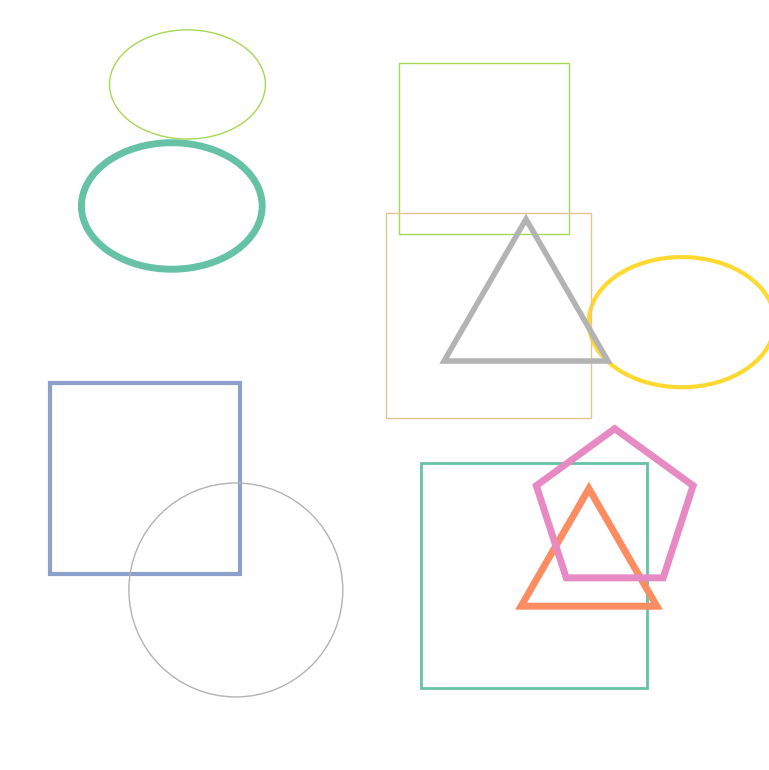[{"shape": "square", "thickness": 1, "radius": 0.73, "center": [0.693, 0.253]}, {"shape": "oval", "thickness": 2.5, "radius": 0.59, "center": [0.223, 0.732]}, {"shape": "triangle", "thickness": 2.5, "radius": 0.51, "center": [0.765, 0.264]}, {"shape": "square", "thickness": 1.5, "radius": 0.62, "center": [0.188, 0.379]}, {"shape": "pentagon", "thickness": 2.5, "radius": 0.54, "center": [0.798, 0.336]}, {"shape": "oval", "thickness": 0.5, "radius": 0.51, "center": [0.243, 0.89]}, {"shape": "square", "thickness": 0.5, "radius": 0.55, "center": [0.629, 0.807]}, {"shape": "oval", "thickness": 1.5, "radius": 0.6, "center": [0.885, 0.582]}, {"shape": "square", "thickness": 0.5, "radius": 0.66, "center": [0.634, 0.59]}, {"shape": "triangle", "thickness": 2, "radius": 0.61, "center": [0.683, 0.593]}, {"shape": "circle", "thickness": 0.5, "radius": 0.69, "center": [0.306, 0.234]}]